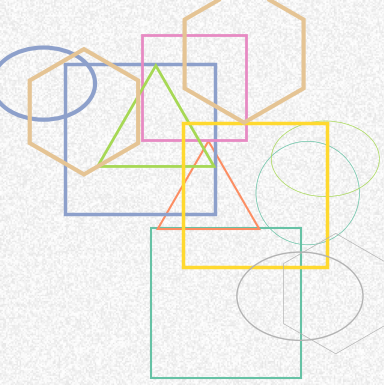[{"shape": "square", "thickness": 1.5, "radius": 0.97, "center": [0.587, 0.212]}, {"shape": "circle", "thickness": 0.5, "radius": 0.67, "center": [0.799, 0.499]}, {"shape": "triangle", "thickness": 1.5, "radius": 0.76, "center": [0.541, 0.481]}, {"shape": "oval", "thickness": 3, "radius": 0.67, "center": [0.113, 0.783]}, {"shape": "square", "thickness": 2.5, "radius": 0.97, "center": [0.364, 0.638]}, {"shape": "square", "thickness": 2, "radius": 0.68, "center": [0.504, 0.773]}, {"shape": "triangle", "thickness": 2, "radius": 0.87, "center": [0.405, 0.655]}, {"shape": "oval", "thickness": 0.5, "radius": 0.7, "center": [0.845, 0.587]}, {"shape": "square", "thickness": 2.5, "radius": 0.94, "center": [0.663, 0.495]}, {"shape": "hexagon", "thickness": 3, "radius": 0.81, "center": [0.218, 0.71]}, {"shape": "hexagon", "thickness": 3, "radius": 0.89, "center": [0.634, 0.86]}, {"shape": "hexagon", "thickness": 0.5, "radius": 0.78, "center": [0.872, 0.237]}, {"shape": "oval", "thickness": 1, "radius": 0.82, "center": [0.779, 0.231]}]